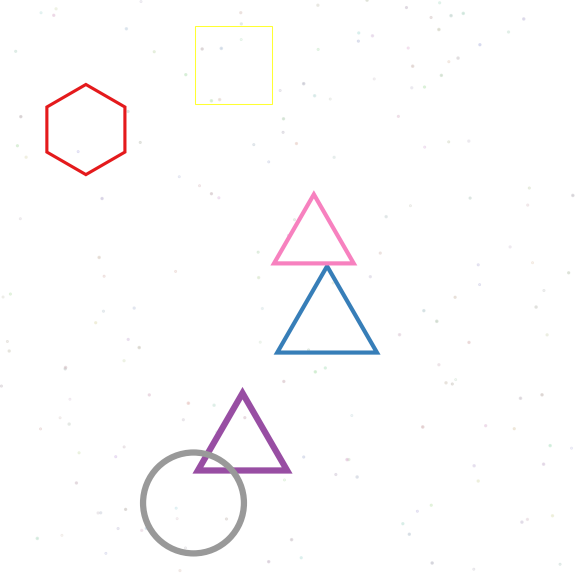[{"shape": "hexagon", "thickness": 1.5, "radius": 0.39, "center": [0.149, 0.775]}, {"shape": "triangle", "thickness": 2, "radius": 0.5, "center": [0.566, 0.438]}, {"shape": "triangle", "thickness": 3, "radius": 0.45, "center": [0.42, 0.229]}, {"shape": "square", "thickness": 0.5, "radius": 0.34, "center": [0.404, 0.887]}, {"shape": "triangle", "thickness": 2, "radius": 0.4, "center": [0.543, 0.583]}, {"shape": "circle", "thickness": 3, "radius": 0.44, "center": [0.335, 0.128]}]